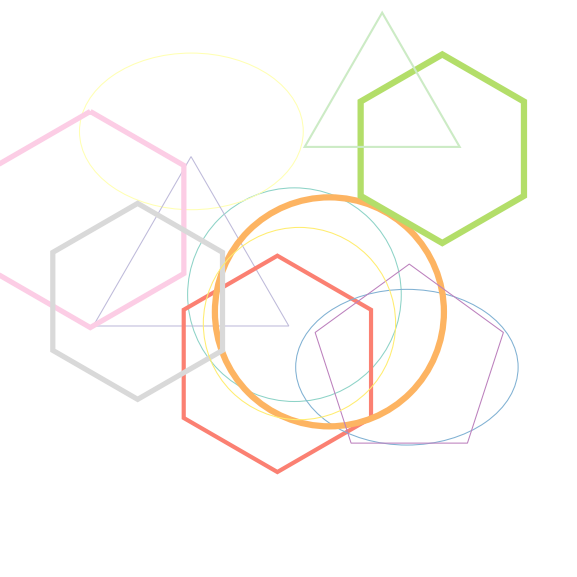[{"shape": "circle", "thickness": 0.5, "radius": 0.92, "center": [0.51, 0.489]}, {"shape": "oval", "thickness": 0.5, "radius": 0.97, "center": [0.331, 0.772]}, {"shape": "triangle", "thickness": 0.5, "radius": 0.98, "center": [0.331, 0.532]}, {"shape": "hexagon", "thickness": 2, "radius": 0.94, "center": [0.48, 0.369]}, {"shape": "oval", "thickness": 0.5, "radius": 0.96, "center": [0.705, 0.363]}, {"shape": "circle", "thickness": 3, "radius": 0.99, "center": [0.57, 0.459]}, {"shape": "hexagon", "thickness": 3, "radius": 0.82, "center": [0.766, 0.742]}, {"shape": "hexagon", "thickness": 2.5, "radius": 0.94, "center": [0.156, 0.619]}, {"shape": "hexagon", "thickness": 2.5, "radius": 0.85, "center": [0.238, 0.477]}, {"shape": "pentagon", "thickness": 0.5, "radius": 0.86, "center": [0.709, 0.37]}, {"shape": "triangle", "thickness": 1, "radius": 0.77, "center": [0.662, 0.822]}, {"shape": "circle", "thickness": 0.5, "radius": 0.83, "center": [0.519, 0.439]}]